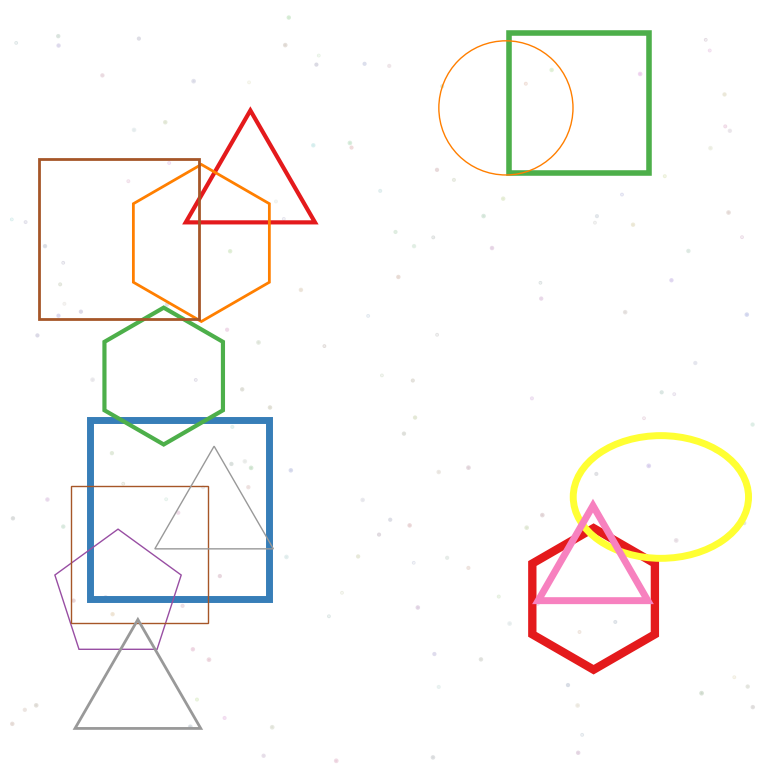[{"shape": "triangle", "thickness": 1.5, "radius": 0.48, "center": [0.325, 0.76]}, {"shape": "hexagon", "thickness": 3, "radius": 0.46, "center": [0.771, 0.222]}, {"shape": "square", "thickness": 2.5, "radius": 0.58, "center": [0.234, 0.338]}, {"shape": "hexagon", "thickness": 1.5, "radius": 0.44, "center": [0.213, 0.512]}, {"shape": "square", "thickness": 2, "radius": 0.45, "center": [0.752, 0.867]}, {"shape": "pentagon", "thickness": 0.5, "radius": 0.43, "center": [0.153, 0.227]}, {"shape": "hexagon", "thickness": 1, "radius": 0.51, "center": [0.262, 0.684]}, {"shape": "circle", "thickness": 0.5, "radius": 0.44, "center": [0.657, 0.86]}, {"shape": "oval", "thickness": 2.5, "radius": 0.57, "center": [0.858, 0.355]}, {"shape": "square", "thickness": 0.5, "radius": 0.44, "center": [0.181, 0.28]}, {"shape": "square", "thickness": 1, "radius": 0.52, "center": [0.155, 0.69]}, {"shape": "triangle", "thickness": 2.5, "radius": 0.41, "center": [0.77, 0.261]}, {"shape": "triangle", "thickness": 1, "radius": 0.47, "center": [0.179, 0.101]}, {"shape": "triangle", "thickness": 0.5, "radius": 0.44, "center": [0.278, 0.332]}]